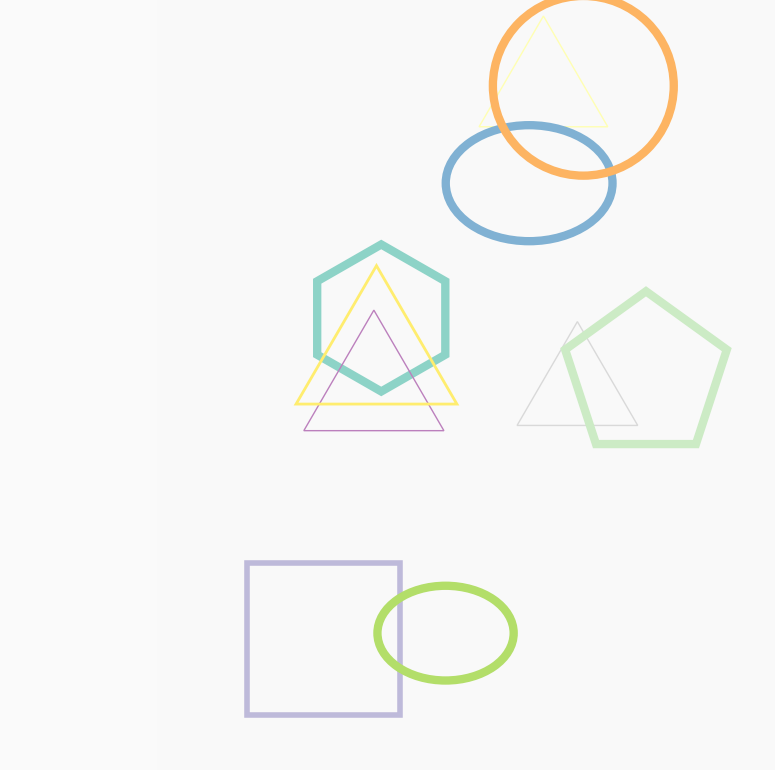[{"shape": "hexagon", "thickness": 3, "radius": 0.48, "center": [0.492, 0.587]}, {"shape": "triangle", "thickness": 0.5, "radius": 0.48, "center": [0.701, 0.883]}, {"shape": "square", "thickness": 2, "radius": 0.49, "center": [0.418, 0.17]}, {"shape": "oval", "thickness": 3, "radius": 0.54, "center": [0.683, 0.762]}, {"shape": "circle", "thickness": 3, "radius": 0.58, "center": [0.753, 0.889]}, {"shape": "oval", "thickness": 3, "radius": 0.44, "center": [0.575, 0.178]}, {"shape": "triangle", "thickness": 0.5, "radius": 0.45, "center": [0.745, 0.492]}, {"shape": "triangle", "thickness": 0.5, "radius": 0.52, "center": [0.482, 0.493]}, {"shape": "pentagon", "thickness": 3, "radius": 0.55, "center": [0.834, 0.512]}, {"shape": "triangle", "thickness": 1, "radius": 0.6, "center": [0.486, 0.535]}]